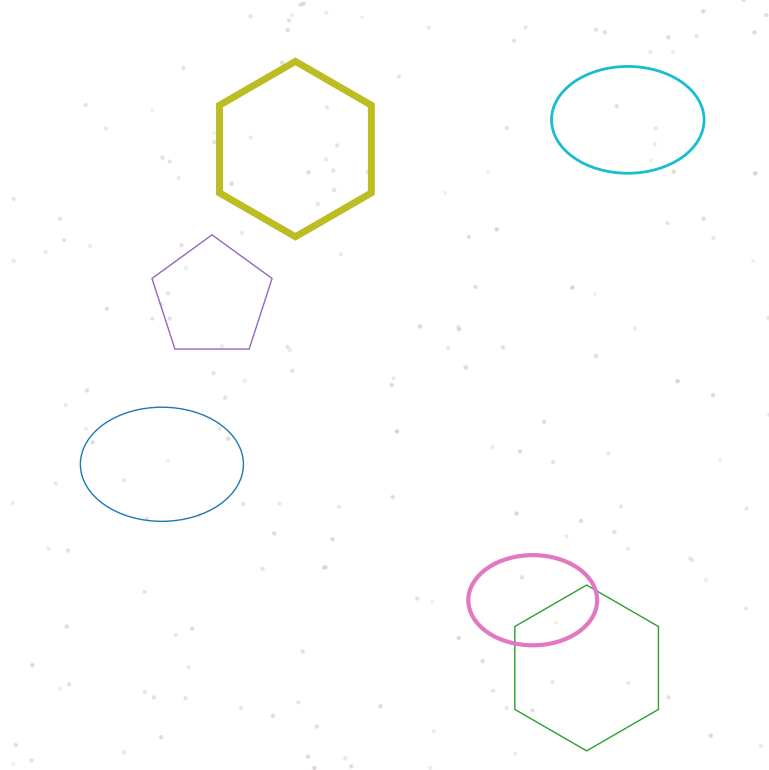[{"shape": "oval", "thickness": 0.5, "radius": 0.53, "center": [0.21, 0.397]}, {"shape": "hexagon", "thickness": 0.5, "radius": 0.54, "center": [0.762, 0.133]}, {"shape": "pentagon", "thickness": 0.5, "radius": 0.41, "center": [0.275, 0.613]}, {"shape": "oval", "thickness": 1.5, "radius": 0.42, "center": [0.692, 0.221]}, {"shape": "hexagon", "thickness": 2.5, "radius": 0.57, "center": [0.384, 0.806]}, {"shape": "oval", "thickness": 1, "radius": 0.5, "center": [0.815, 0.844]}]